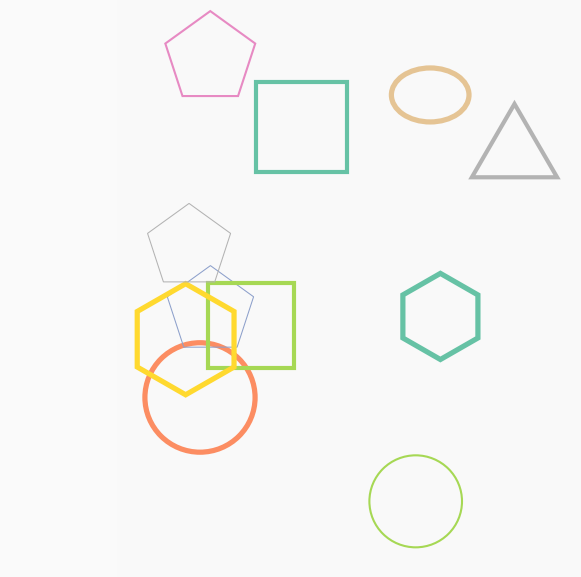[{"shape": "square", "thickness": 2, "radius": 0.39, "center": [0.518, 0.779]}, {"shape": "hexagon", "thickness": 2.5, "radius": 0.37, "center": [0.758, 0.451]}, {"shape": "circle", "thickness": 2.5, "radius": 0.47, "center": [0.344, 0.311]}, {"shape": "pentagon", "thickness": 0.5, "radius": 0.39, "center": [0.362, 0.461]}, {"shape": "pentagon", "thickness": 1, "radius": 0.41, "center": [0.362, 0.899]}, {"shape": "circle", "thickness": 1, "radius": 0.4, "center": [0.715, 0.131]}, {"shape": "square", "thickness": 2, "radius": 0.37, "center": [0.432, 0.435]}, {"shape": "hexagon", "thickness": 2.5, "radius": 0.48, "center": [0.319, 0.412]}, {"shape": "oval", "thickness": 2.5, "radius": 0.33, "center": [0.74, 0.835]}, {"shape": "triangle", "thickness": 2, "radius": 0.42, "center": [0.885, 0.734]}, {"shape": "pentagon", "thickness": 0.5, "radius": 0.38, "center": [0.325, 0.572]}]